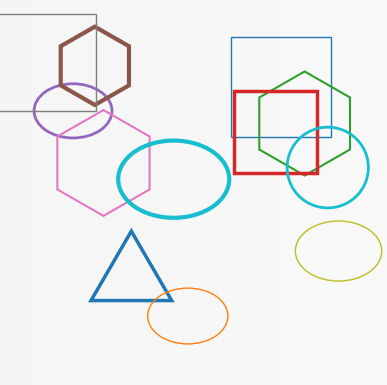[{"shape": "triangle", "thickness": 2.5, "radius": 0.6, "center": [0.339, 0.279]}, {"shape": "square", "thickness": 1, "radius": 0.64, "center": [0.725, 0.774]}, {"shape": "oval", "thickness": 1, "radius": 0.52, "center": [0.485, 0.179]}, {"shape": "hexagon", "thickness": 1.5, "radius": 0.68, "center": [0.786, 0.679]}, {"shape": "square", "thickness": 2.5, "radius": 0.53, "center": [0.711, 0.658]}, {"shape": "oval", "thickness": 2, "radius": 0.5, "center": [0.188, 0.712]}, {"shape": "hexagon", "thickness": 3, "radius": 0.51, "center": [0.245, 0.829]}, {"shape": "hexagon", "thickness": 1.5, "radius": 0.69, "center": [0.267, 0.577]}, {"shape": "square", "thickness": 1, "radius": 0.63, "center": [0.122, 0.838]}, {"shape": "oval", "thickness": 1, "radius": 0.56, "center": [0.874, 0.348]}, {"shape": "circle", "thickness": 2, "radius": 0.52, "center": [0.846, 0.565]}, {"shape": "oval", "thickness": 3, "radius": 0.72, "center": [0.448, 0.535]}]